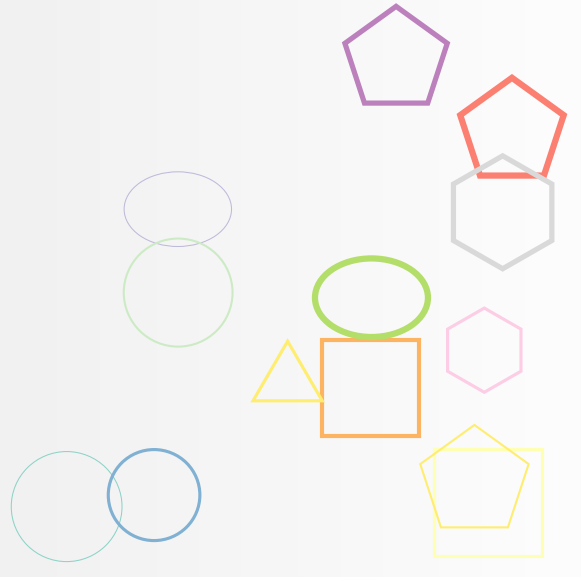[{"shape": "circle", "thickness": 0.5, "radius": 0.48, "center": [0.115, 0.122]}, {"shape": "square", "thickness": 1.5, "radius": 0.46, "center": [0.839, 0.128]}, {"shape": "oval", "thickness": 0.5, "radius": 0.46, "center": [0.306, 0.637]}, {"shape": "pentagon", "thickness": 3, "radius": 0.47, "center": [0.881, 0.771]}, {"shape": "circle", "thickness": 1.5, "radius": 0.39, "center": [0.265, 0.142]}, {"shape": "square", "thickness": 2, "radius": 0.41, "center": [0.637, 0.328]}, {"shape": "oval", "thickness": 3, "radius": 0.49, "center": [0.639, 0.484]}, {"shape": "hexagon", "thickness": 1.5, "radius": 0.36, "center": [0.833, 0.393]}, {"shape": "hexagon", "thickness": 2.5, "radius": 0.49, "center": [0.865, 0.632]}, {"shape": "pentagon", "thickness": 2.5, "radius": 0.46, "center": [0.681, 0.896]}, {"shape": "circle", "thickness": 1, "radius": 0.47, "center": [0.307, 0.492]}, {"shape": "triangle", "thickness": 1.5, "radius": 0.34, "center": [0.495, 0.339]}, {"shape": "pentagon", "thickness": 1, "radius": 0.49, "center": [0.816, 0.165]}]